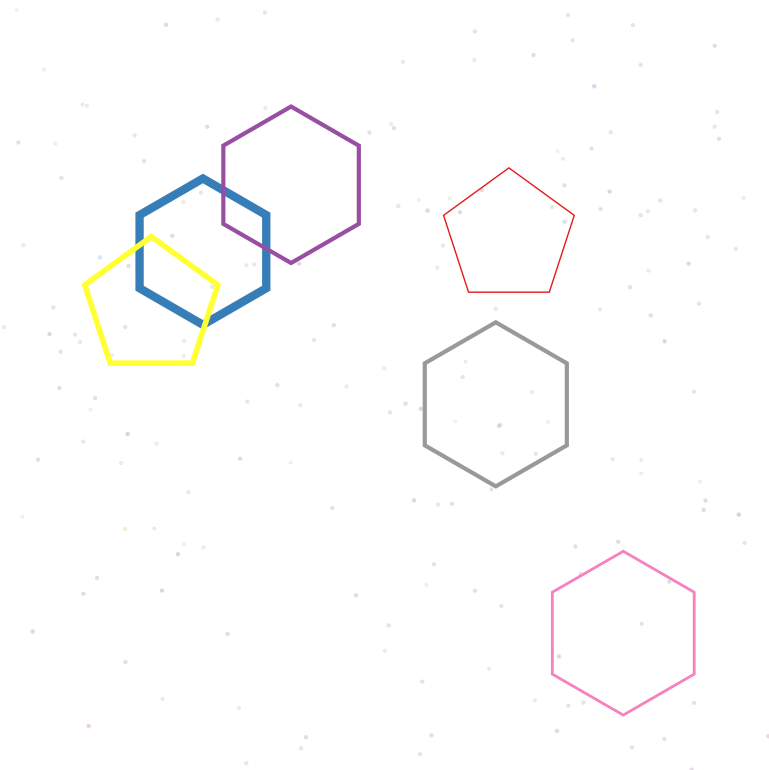[{"shape": "pentagon", "thickness": 0.5, "radius": 0.45, "center": [0.661, 0.693]}, {"shape": "hexagon", "thickness": 3, "radius": 0.48, "center": [0.264, 0.673]}, {"shape": "hexagon", "thickness": 1.5, "radius": 0.51, "center": [0.378, 0.76]}, {"shape": "pentagon", "thickness": 2, "radius": 0.45, "center": [0.196, 0.602]}, {"shape": "hexagon", "thickness": 1, "radius": 0.53, "center": [0.809, 0.178]}, {"shape": "hexagon", "thickness": 1.5, "radius": 0.53, "center": [0.644, 0.475]}]